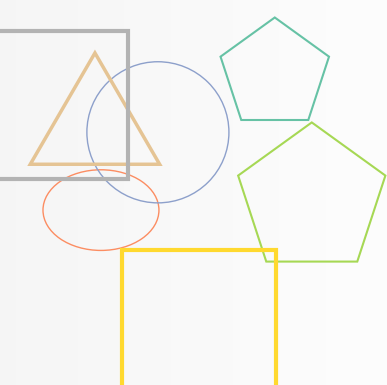[{"shape": "pentagon", "thickness": 1.5, "radius": 0.74, "center": [0.709, 0.807]}, {"shape": "oval", "thickness": 1, "radius": 0.75, "center": [0.261, 0.454]}, {"shape": "circle", "thickness": 1, "radius": 0.92, "center": [0.407, 0.656]}, {"shape": "pentagon", "thickness": 1.5, "radius": 1.0, "center": [0.805, 0.482]}, {"shape": "square", "thickness": 3, "radius": 0.99, "center": [0.513, 0.151]}, {"shape": "triangle", "thickness": 2.5, "radius": 0.96, "center": [0.245, 0.67]}, {"shape": "square", "thickness": 3, "radius": 0.96, "center": [0.137, 0.726]}]